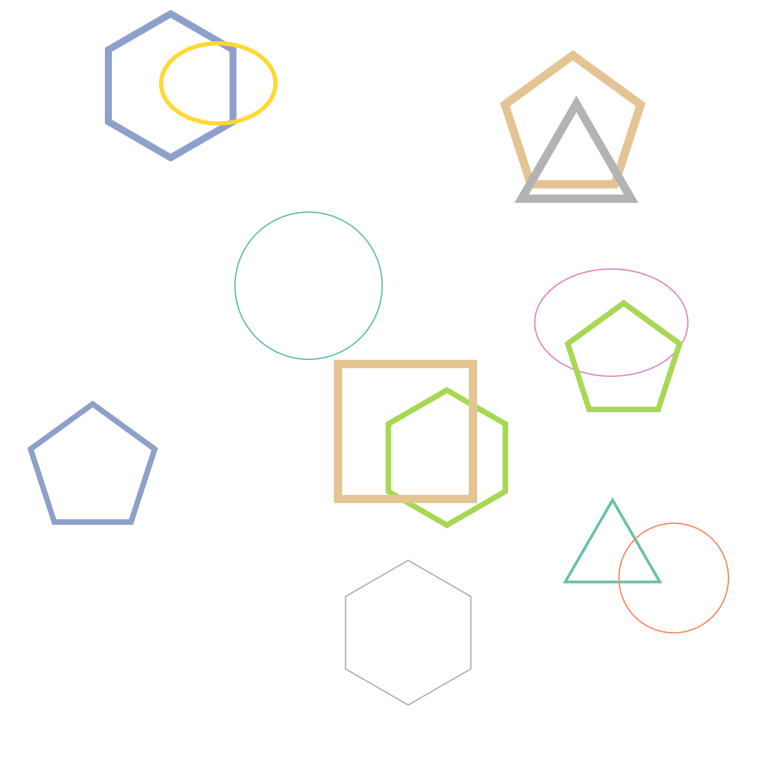[{"shape": "circle", "thickness": 0.5, "radius": 0.48, "center": [0.401, 0.629]}, {"shape": "triangle", "thickness": 1, "radius": 0.35, "center": [0.796, 0.28]}, {"shape": "circle", "thickness": 0.5, "radius": 0.36, "center": [0.875, 0.249]}, {"shape": "hexagon", "thickness": 2.5, "radius": 0.47, "center": [0.222, 0.889]}, {"shape": "pentagon", "thickness": 2, "radius": 0.42, "center": [0.12, 0.391]}, {"shape": "oval", "thickness": 0.5, "radius": 0.5, "center": [0.794, 0.581]}, {"shape": "hexagon", "thickness": 2, "radius": 0.44, "center": [0.58, 0.406]}, {"shape": "pentagon", "thickness": 2, "radius": 0.38, "center": [0.81, 0.53]}, {"shape": "oval", "thickness": 1.5, "radius": 0.37, "center": [0.284, 0.892]}, {"shape": "pentagon", "thickness": 3, "radius": 0.46, "center": [0.744, 0.836]}, {"shape": "square", "thickness": 3, "radius": 0.44, "center": [0.526, 0.44]}, {"shape": "triangle", "thickness": 3, "radius": 0.41, "center": [0.749, 0.783]}, {"shape": "hexagon", "thickness": 0.5, "radius": 0.47, "center": [0.53, 0.178]}]